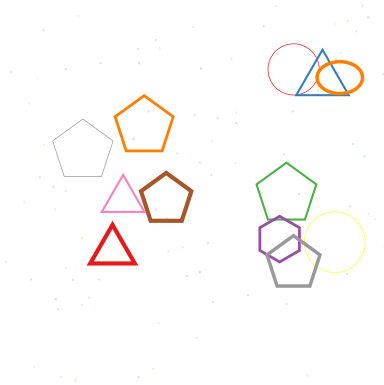[{"shape": "circle", "thickness": 0.5, "radius": 0.33, "center": [0.763, 0.82]}, {"shape": "triangle", "thickness": 3, "radius": 0.33, "center": [0.292, 0.349]}, {"shape": "triangle", "thickness": 1.5, "radius": 0.39, "center": [0.838, 0.792]}, {"shape": "pentagon", "thickness": 1.5, "radius": 0.41, "center": [0.744, 0.496]}, {"shape": "hexagon", "thickness": 2, "radius": 0.3, "center": [0.726, 0.379]}, {"shape": "oval", "thickness": 2.5, "radius": 0.3, "center": [0.883, 0.798]}, {"shape": "pentagon", "thickness": 2, "radius": 0.4, "center": [0.374, 0.672]}, {"shape": "circle", "thickness": 0.5, "radius": 0.4, "center": [0.869, 0.371]}, {"shape": "pentagon", "thickness": 3, "radius": 0.34, "center": [0.432, 0.482]}, {"shape": "triangle", "thickness": 1.5, "radius": 0.32, "center": [0.32, 0.482]}, {"shape": "pentagon", "thickness": 0.5, "radius": 0.41, "center": [0.215, 0.609]}, {"shape": "pentagon", "thickness": 2.5, "radius": 0.36, "center": [0.762, 0.316]}]